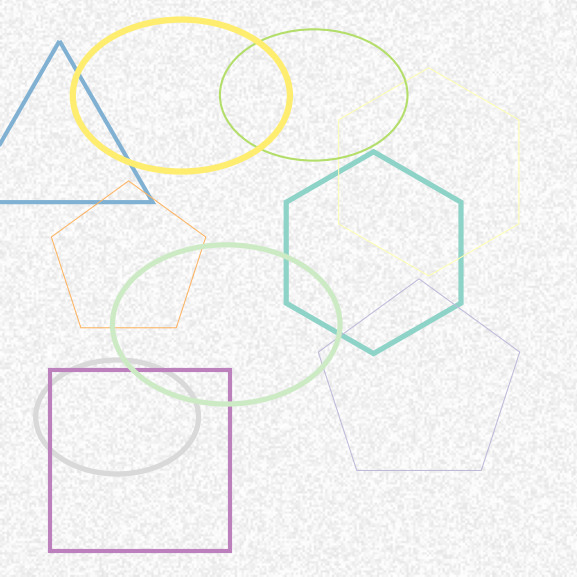[{"shape": "hexagon", "thickness": 2.5, "radius": 0.87, "center": [0.647, 0.562]}, {"shape": "hexagon", "thickness": 0.5, "radius": 0.9, "center": [0.742, 0.702]}, {"shape": "pentagon", "thickness": 0.5, "radius": 0.92, "center": [0.726, 0.333]}, {"shape": "triangle", "thickness": 2, "radius": 0.93, "center": [0.103, 0.742]}, {"shape": "pentagon", "thickness": 0.5, "radius": 0.7, "center": [0.223, 0.545]}, {"shape": "oval", "thickness": 1, "radius": 0.81, "center": [0.543, 0.835]}, {"shape": "oval", "thickness": 2.5, "radius": 0.7, "center": [0.203, 0.277]}, {"shape": "square", "thickness": 2, "radius": 0.78, "center": [0.242, 0.202]}, {"shape": "oval", "thickness": 2.5, "radius": 0.99, "center": [0.392, 0.437]}, {"shape": "oval", "thickness": 3, "radius": 0.94, "center": [0.314, 0.834]}]